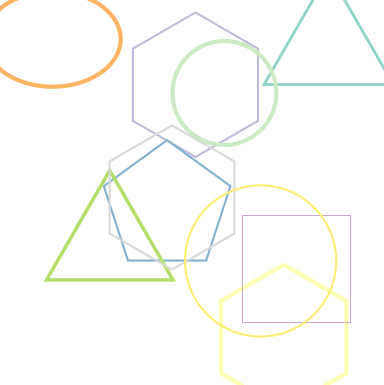[{"shape": "triangle", "thickness": 2, "radius": 0.97, "center": [0.854, 0.877]}, {"shape": "hexagon", "thickness": 3, "radius": 0.94, "center": [0.737, 0.125]}, {"shape": "hexagon", "thickness": 1.5, "radius": 0.94, "center": [0.508, 0.78]}, {"shape": "pentagon", "thickness": 1.5, "radius": 0.86, "center": [0.434, 0.463]}, {"shape": "oval", "thickness": 3, "radius": 0.88, "center": [0.137, 0.899]}, {"shape": "triangle", "thickness": 2.5, "radius": 0.95, "center": [0.285, 0.368]}, {"shape": "hexagon", "thickness": 1.5, "radius": 0.94, "center": [0.447, 0.487]}, {"shape": "square", "thickness": 0.5, "radius": 0.7, "center": [0.769, 0.303]}, {"shape": "circle", "thickness": 3, "radius": 0.67, "center": [0.583, 0.758]}, {"shape": "circle", "thickness": 1.5, "radius": 0.98, "center": [0.677, 0.322]}]